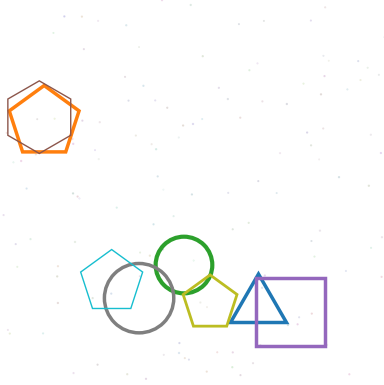[{"shape": "triangle", "thickness": 2.5, "radius": 0.42, "center": [0.671, 0.204]}, {"shape": "pentagon", "thickness": 2.5, "radius": 0.48, "center": [0.115, 0.683]}, {"shape": "circle", "thickness": 3, "radius": 0.37, "center": [0.478, 0.312]}, {"shape": "square", "thickness": 2.5, "radius": 0.44, "center": [0.755, 0.19]}, {"shape": "hexagon", "thickness": 1, "radius": 0.47, "center": [0.102, 0.696]}, {"shape": "circle", "thickness": 2.5, "radius": 0.45, "center": [0.361, 0.226]}, {"shape": "pentagon", "thickness": 2, "radius": 0.37, "center": [0.546, 0.212]}, {"shape": "pentagon", "thickness": 1, "radius": 0.42, "center": [0.29, 0.267]}]